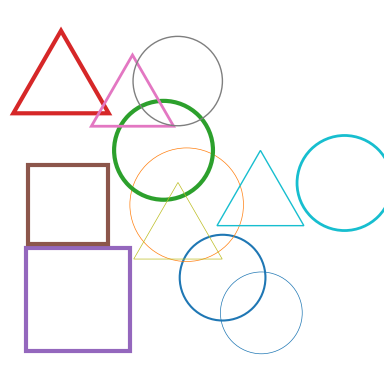[{"shape": "circle", "thickness": 1.5, "radius": 0.56, "center": [0.578, 0.279]}, {"shape": "circle", "thickness": 0.5, "radius": 0.53, "center": [0.679, 0.187]}, {"shape": "circle", "thickness": 0.5, "radius": 0.74, "center": [0.485, 0.468]}, {"shape": "circle", "thickness": 3, "radius": 0.64, "center": [0.425, 0.61]}, {"shape": "triangle", "thickness": 3, "radius": 0.72, "center": [0.158, 0.777]}, {"shape": "square", "thickness": 3, "radius": 0.67, "center": [0.202, 0.222]}, {"shape": "square", "thickness": 3, "radius": 0.52, "center": [0.176, 0.469]}, {"shape": "triangle", "thickness": 2, "radius": 0.62, "center": [0.344, 0.734]}, {"shape": "circle", "thickness": 1, "radius": 0.58, "center": [0.462, 0.789]}, {"shape": "triangle", "thickness": 0.5, "radius": 0.66, "center": [0.462, 0.393]}, {"shape": "circle", "thickness": 2, "radius": 0.62, "center": [0.895, 0.525]}, {"shape": "triangle", "thickness": 1, "radius": 0.65, "center": [0.676, 0.479]}]